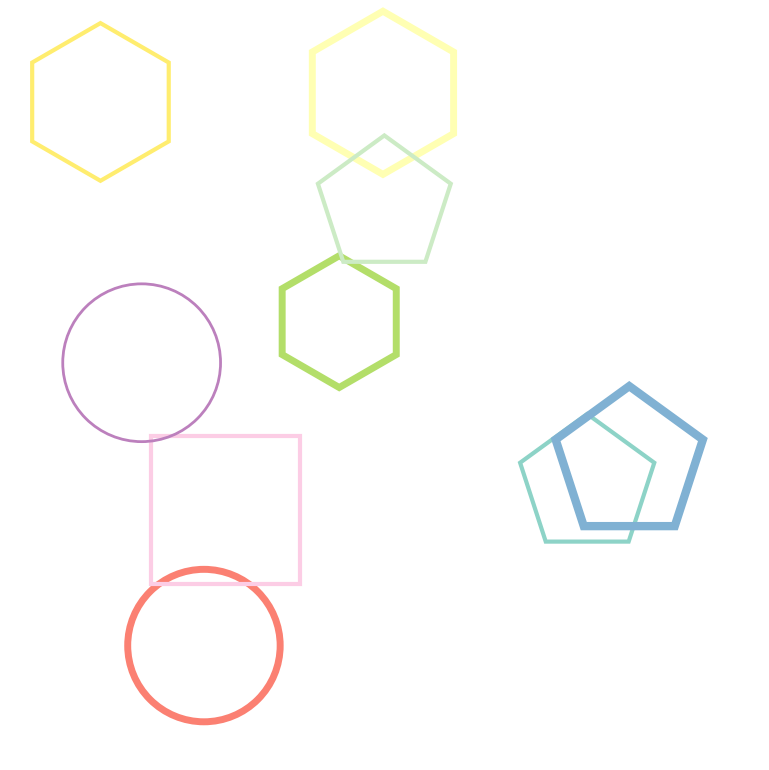[{"shape": "pentagon", "thickness": 1.5, "radius": 0.46, "center": [0.763, 0.371]}, {"shape": "hexagon", "thickness": 2.5, "radius": 0.53, "center": [0.497, 0.879]}, {"shape": "circle", "thickness": 2.5, "radius": 0.49, "center": [0.265, 0.162]}, {"shape": "pentagon", "thickness": 3, "radius": 0.5, "center": [0.817, 0.398]}, {"shape": "hexagon", "thickness": 2.5, "radius": 0.43, "center": [0.441, 0.582]}, {"shape": "square", "thickness": 1.5, "radius": 0.48, "center": [0.293, 0.337]}, {"shape": "circle", "thickness": 1, "radius": 0.51, "center": [0.184, 0.529]}, {"shape": "pentagon", "thickness": 1.5, "radius": 0.45, "center": [0.499, 0.733]}, {"shape": "hexagon", "thickness": 1.5, "radius": 0.51, "center": [0.13, 0.868]}]